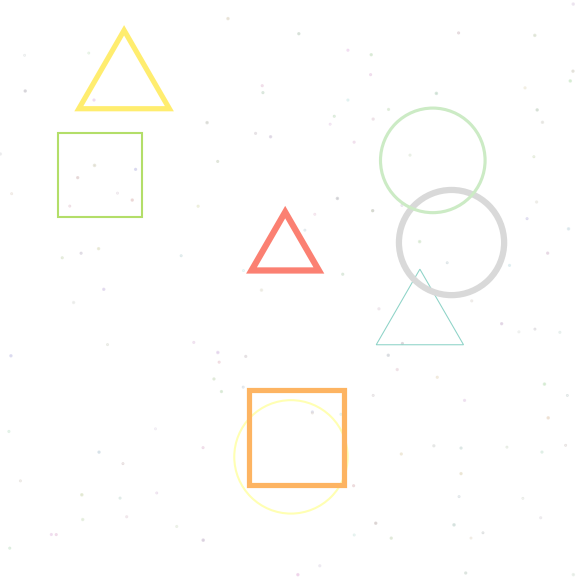[{"shape": "triangle", "thickness": 0.5, "radius": 0.44, "center": [0.727, 0.446]}, {"shape": "circle", "thickness": 1, "radius": 0.49, "center": [0.504, 0.208]}, {"shape": "triangle", "thickness": 3, "radius": 0.34, "center": [0.494, 0.564]}, {"shape": "square", "thickness": 2.5, "radius": 0.41, "center": [0.513, 0.242]}, {"shape": "square", "thickness": 1, "radius": 0.36, "center": [0.173, 0.697]}, {"shape": "circle", "thickness": 3, "radius": 0.46, "center": [0.782, 0.579]}, {"shape": "circle", "thickness": 1.5, "radius": 0.45, "center": [0.749, 0.721]}, {"shape": "triangle", "thickness": 2.5, "radius": 0.45, "center": [0.215, 0.856]}]